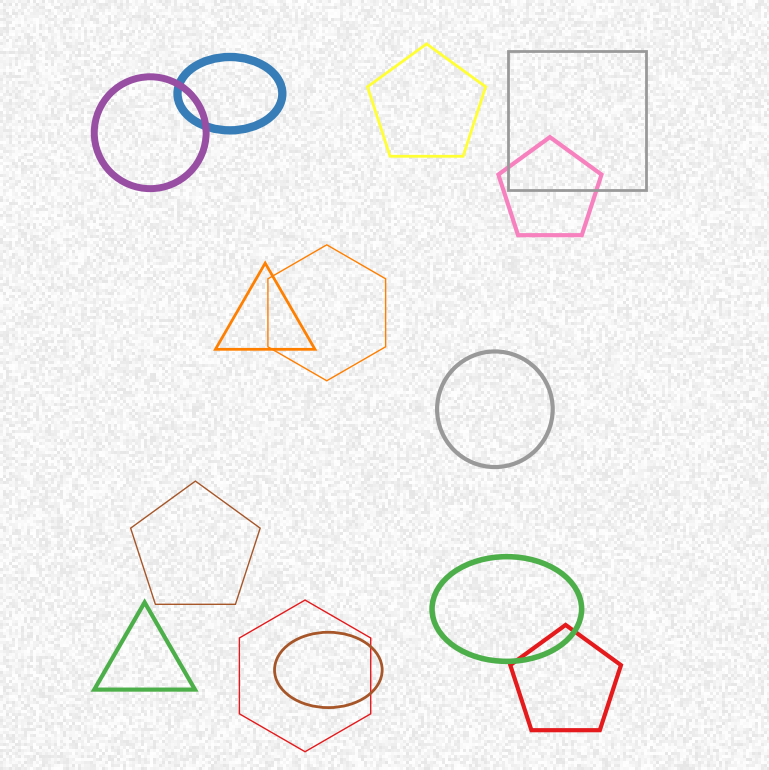[{"shape": "hexagon", "thickness": 0.5, "radius": 0.49, "center": [0.396, 0.122]}, {"shape": "pentagon", "thickness": 1.5, "radius": 0.38, "center": [0.735, 0.113]}, {"shape": "oval", "thickness": 3, "radius": 0.34, "center": [0.299, 0.878]}, {"shape": "oval", "thickness": 2, "radius": 0.49, "center": [0.658, 0.209]}, {"shape": "triangle", "thickness": 1.5, "radius": 0.38, "center": [0.188, 0.142]}, {"shape": "circle", "thickness": 2.5, "radius": 0.36, "center": [0.195, 0.828]}, {"shape": "triangle", "thickness": 1, "radius": 0.37, "center": [0.344, 0.584]}, {"shape": "hexagon", "thickness": 0.5, "radius": 0.44, "center": [0.424, 0.594]}, {"shape": "pentagon", "thickness": 1, "radius": 0.4, "center": [0.554, 0.862]}, {"shape": "pentagon", "thickness": 0.5, "radius": 0.44, "center": [0.254, 0.287]}, {"shape": "oval", "thickness": 1, "radius": 0.35, "center": [0.426, 0.13]}, {"shape": "pentagon", "thickness": 1.5, "radius": 0.35, "center": [0.714, 0.752]}, {"shape": "square", "thickness": 1, "radius": 0.45, "center": [0.749, 0.844]}, {"shape": "circle", "thickness": 1.5, "radius": 0.38, "center": [0.643, 0.469]}]